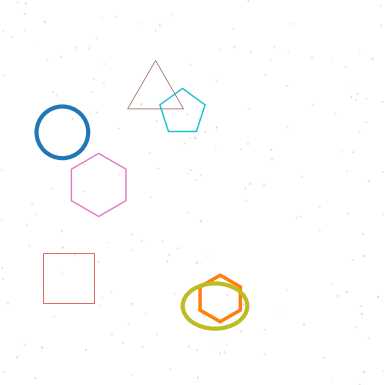[{"shape": "circle", "thickness": 3, "radius": 0.34, "center": [0.162, 0.656]}, {"shape": "hexagon", "thickness": 2.5, "radius": 0.3, "center": [0.572, 0.225]}, {"shape": "square", "thickness": 0.5, "radius": 0.33, "center": [0.178, 0.278]}, {"shape": "triangle", "thickness": 0.5, "radius": 0.42, "center": [0.404, 0.759]}, {"shape": "hexagon", "thickness": 1, "radius": 0.41, "center": [0.256, 0.52]}, {"shape": "oval", "thickness": 3, "radius": 0.42, "center": [0.559, 0.205]}, {"shape": "pentagon", "thickness": 1, "radius": 0.31, "center": [0.474, 0.708]}]